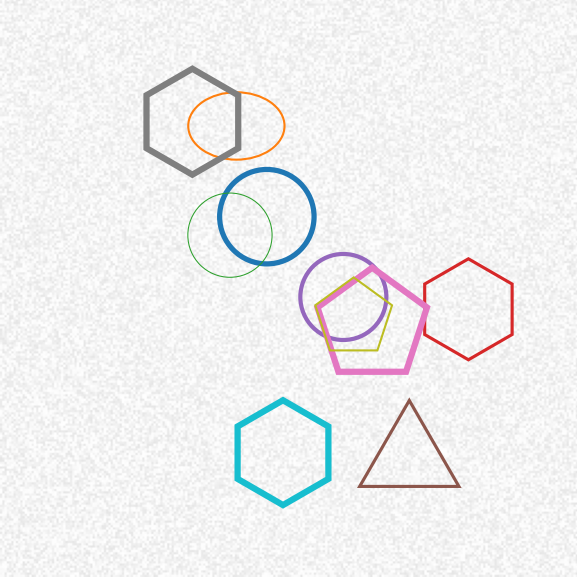[{"shape": "circle", "thickness": 2.5, "radius": 0.41, "center": [0.462, 0.624]}, {"shape": "oval", "thickness": 1, "radius": 0.42, "center": [0.409, 0.781]}, {"shape": "circle", "thickness": 0.5, "radius": 0.36, "center": [0.398, 0.592]}, {"shape": "hexagon", "thickness": 1.5, "radius": 0.44, "center": [0.811, 0.464]}, {"shape": "circle", "thickness": 2, "radius": 0.37, "center": [0.595, 0.485]}, {"shape": "triangle", "thickness": 1.5, "radius": 0.5, "center": [0.709, 0.206]}, {"shape": "pentagon", "thickness": 3, "radius": 0.5, "center": [0.645, 0.436]}, {"shape": "hexagon", "thickness": 3, "radius": 0.46, "center": [0.333, 0.788]}, {"shape": "pentagon", "thickness": 1, "radius": 0.35, "center": [0.612, 0.449]}, {"shape": "hexagon", "thickness": 3, "radius": 0.45, "center": [0.49, 0.215]}]